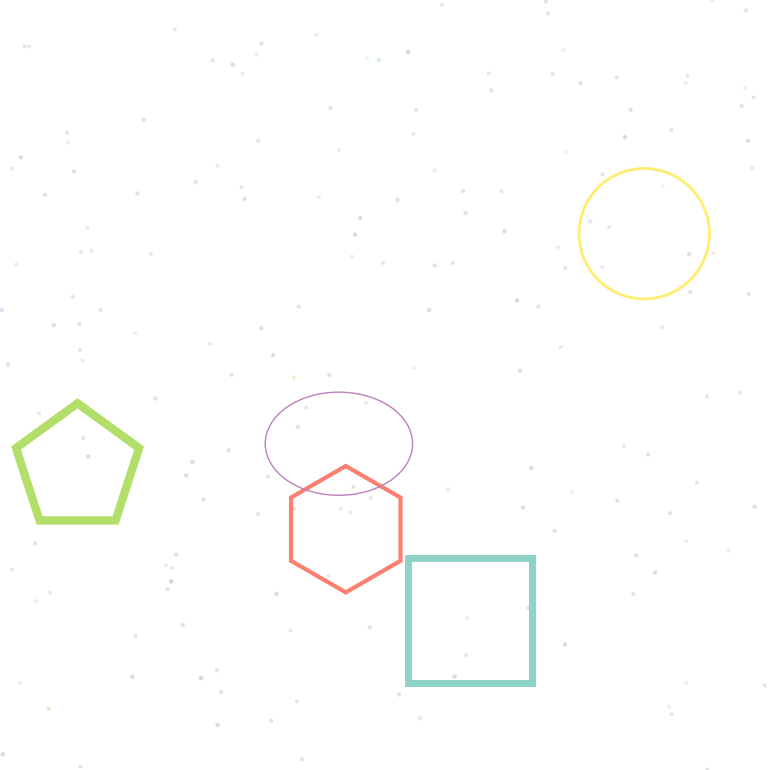[{"shape": "square", "thickness": 2.5, "radius": 0.4, "center": [0.611, 0.194]}, {"shape": "hexagon", "thickness": 1.5, "radius": 0.41, "center": [0.449, 0.313]}, {"shape": "pentagon", "thickness": 3, "radius": 0.42, "center": [0.101, 0.392]}, {"shape": "oval", "thickness": 0.5, "radius": 0.48, "center": [0.44, 0.424]}, {"shape": "circle", "thickness": 1, "radius": 0.42, "center": [0.837, 0.696]}]